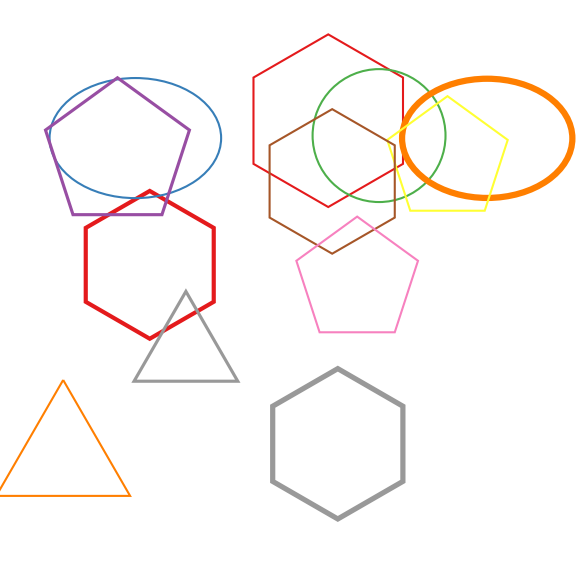[{"shape": "hexagon", "thickness": 1, "radius": 0.75, "center": [0.568, 0.79]}, {"shape": "hexagon", "thickness": 2, "radius": 0.64, "center": [0.259, 0.541]}, {"shape": "oval", "thickness": 1, "radius": 0.74, "center": [0.234, 0.76]}, {"shape": "circle", "thickness": 1, "radius": 0.58, "center": [0.656, 0.764]}, {"shape": "pentagon", "thickness": 1.5, "radius": 0.66, "center": [0.203, 0.733]}, {"shape": "triangle", "thickness": 1, "radius": 0.67, "center": [0.109, 0.207]}, {"shape": "oval", "thickness": 3, "radius": 0.74, "center": [0.844, 0.76]}, {"shape": "pentagon", "thickness": 1, "radius": 0.55, "center": [0.775, 0.723]}, {"shape": "hexagon", "thickness": 1, "radius": 0.63, "center": [0.575, 0.685]}, {"shape": "pentagon", "thickness": 1, "radius": 0.55, "center": [0.618, 0.513]}, {"shape": "hexagon", "thickness": 2.5, "radius": 0.65, "center": [0.585, 0.231]}, {"shape": "triangle", "thickness": 1.5, "radius": 0.52, "center": [0.322, 0.391]}]